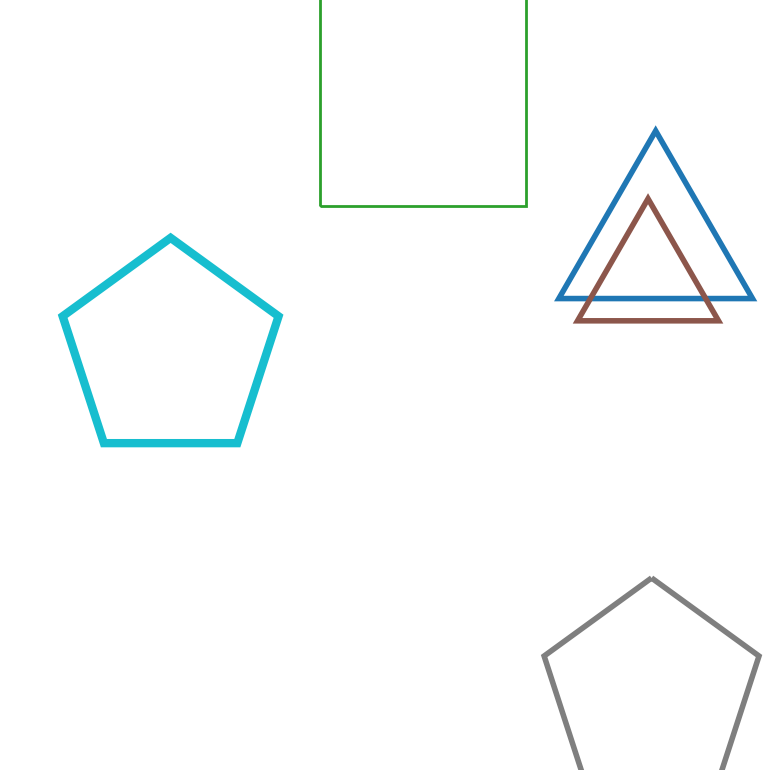[{"shape": "triangle", "thickness": 2, "radius": 0.73, "center": [0.852, 0.685]}, {"shape": "square", "thickness": 1, "radius": 0.67, "center": [0.549, 0.867]}, {"shape": "triangle", "thickness": 2, "radius": 0.53, "center": [0.842, 0.636]}, {"shape": "pentagon", "thickness": 2, "radius": 0.73, "center": [0.846, 0.103]}, {"shape": "pentagon", "thickness": 3, "radius": 0.74, "center": [0.222, 0.544]}]